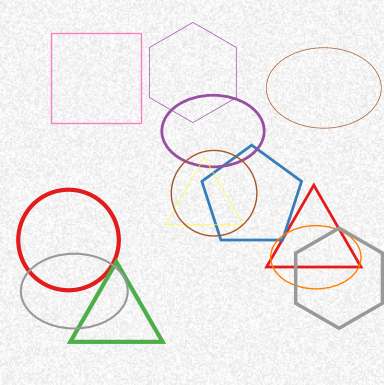[{"shape": "circle", "thickness": 3, "radius": 0.65, "center": [0.178, 0.377]}, {"shape": "triangle", "thickness": 2, "radius": 0.71, "center": [0.815, 0.377]}, {"shape": "pentagon", "thickness": 2, "radius": 0.68, "center": [0.654, 0.487]}, {"shape": "triangle", "thickness": 3, "radius": 0.69, "center": [0.302, 0.181]}, {"shape": "hexagon", "thickness": 0.5, "radius": 0.65, "center": [0.501, 0.812]}, {"shape": "oval", "thickness": 2, "radius": 0.66, "center": [0.553, 0.66]}, {"shape": "oval", "thickness": 1, "radius": 0.59, "center": [0.82, 0.332]}, {"shape": "triangle", "thickness": 0.5, "radius": 0.58, "center": [0.531, 0.475]}, {"shape": "oval", "thickness": 0.5, "radius": 0.75, "center": [0.841, 0.772]}, {"shape": "circle", "thickness": 1, "radius": 0.56, "center": [0.556, 0.498]}, {"shape": "square", "thickness": 1, "radius": 0.58, "center": [0.25, 0.797]}, {"shape": "oval", "thickness": 1.5, "radius": 0.69, "center": [0.193, 0.244]}, {"shape": "hexagon", "thickness": 2.5, "radius": 0.65, "center": [0.881, 0.277]}]